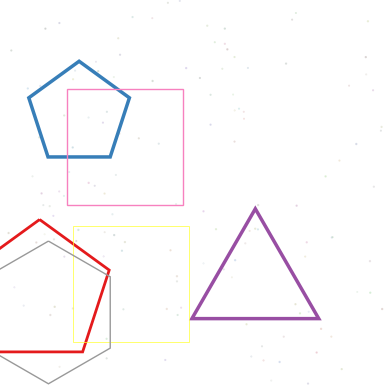[{"shape": "pentagon", "thickness": 2, "radius": 0.95, "center": [0.103, 0.24]}, {"shape": "pentagon", "thickness": 2.5, "radius": 0.69, "center": [0.205, 0.703]}, {"shape": "triangle", "thickness": 2.5, "radius": 0.95, "center": [0.663, 0.267]}, {"shape": "square", "thickness": 0.5, "radius": 0.76, "center": [0.34, 0.262]}, {"shape": "square", "thickness": 1, "radius": 0.75, "center": [0.324, 0.619]}, {"shape": "hexagon", "thickness": 1, "radius": 0.93, "center": [0.126, 0.188]}]